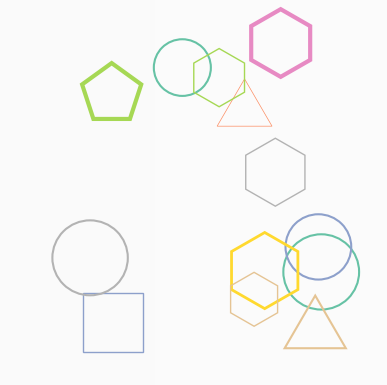[{"shape": "circle", "thickness": 1.5, "radius": 0.49, "center": [0.829, 0.294]}, {"shape": "circle", "thickness": 1.5, "radius": 0.37, "center": [0.471, 0.824]}, {"shape": "triangle", "thickness": 0.5, "radius": 0.41, "center": [0.631, 0.713]}, {"shape": "square", "thickness": 1, "radius": 0.38, "center": [0.292, 0.164]}, {"shape": "circle", "thickness": 1.5, "radius": 0.42, "center": [0.822, 0.359]}, {"shape": "hexagon", "thickness": 3, "radius": 0.44, "center": [0.724, 0.888]}, {"shape": "pentagon", "thickness": 3, "radius": 0.4, "center": [0.288, 0.756]}, {"shape": "hexagon", "thickness": 1, "radius": 0.38, "center": [0.566, 0.798]}, {"shape": "hexagon", "thickness": 2, "radius": 0.49, "center": [0.683, 0.297]}, {"shape": "triangle", "thickness": 1.5, "radius": 0.46, "center": [0.813, 0.141]}, {"shape": "hexagon", "thickness": 1, "radius": 0.35, "center": [0.656, 0.223]}, {"shape": "hexagon", "thickness": 1, "radius": 0.44, "center": [0.711, 0.553]}, {"shape": "circle", "thickness": 1.5, "radius": 0.49, "center": [0.233, 0.33]}]